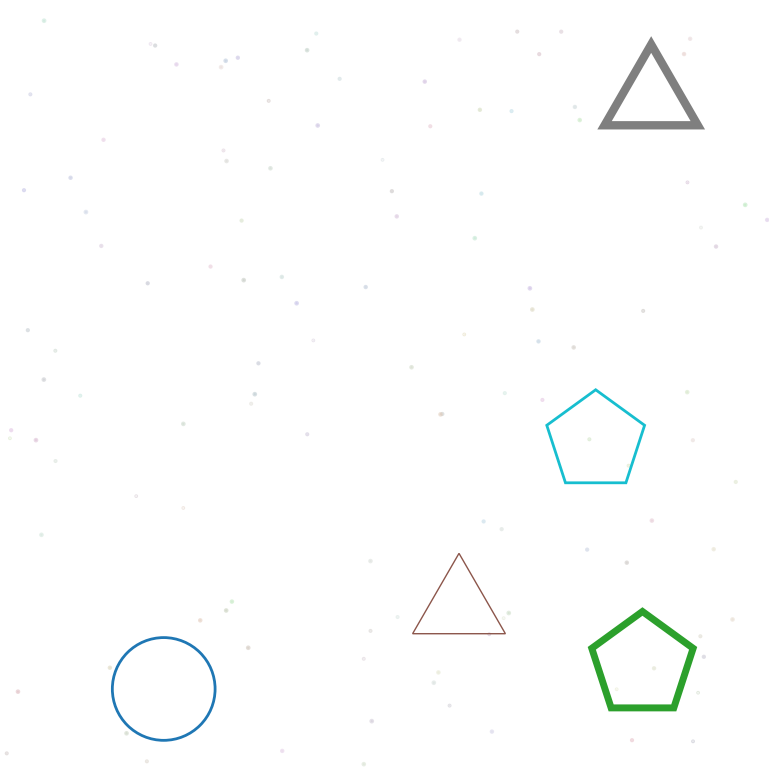[{"shape": "circle", "thickness": 1, "radius": 0.33, "center": [0.213, 0.105]}, {"shape": "pentagon", "thickness": 2.5, "radius": 0.35, "center": [0.834, 0.137]}, {"shape": "triangle", "thickness": 0.5, "radius": 0.35, "center": [0.596, 0.212]}, {"shape": "triangle", "thickness": 3, "radius": 0.35, "center": [0.846, 0.872]}, {"shape": "pentagon", "thickness": 1, "radius": 0.33, "center": [0.774, 0.427]}]